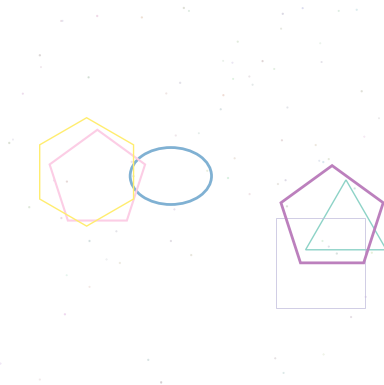[{"shape": "triangle", "thickness": 1, "radius": 0.61, "center": [0.899, 0.412]}, {"shape": "square", "thickness": 0.5, "radius": 0.58, "center": [0.832, 0.318]}, {"shape": "oval", "thickness": 2, "radius": 0.53, "center": [0.444, 0.543]}, {"shape": "pentagon", "thickness": 1.5, "radius": 0.65, "center": [0.253, 0.533]}, {"shape": "pentagon", "thickness": 2, "radius": 0.7, "center": [0.863, 0.43]}, {"shape": "hexagon", "thickness": 1, "radius": 0.7, "center": [0.225, 0.553]}]